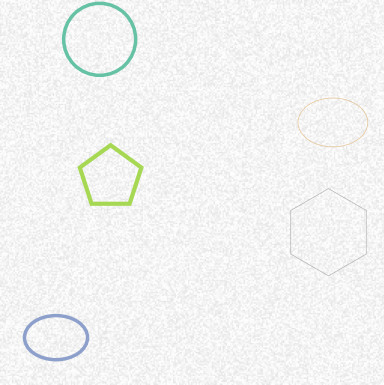[{"shape": "circle", "thickness": 2.5, "radius": 0.47, "center": [0.259, 0.898]}, {"shape": "oval", "thickness": 2.5, "radius": 0.41, "center": [0.145, 0.123]}, {"shape": "pentagon", "thickness": 3, "radius": 0.42, "center": [0.287, 0.539]}, {"shape": "oval", "thickness": 0.5, "radius": 0.45, "center": [0.865, 0.682]}, {"shape": "hexagon", "thickness": 0.5, "radius": 0.57, "center": [0.853, 0.397]}]